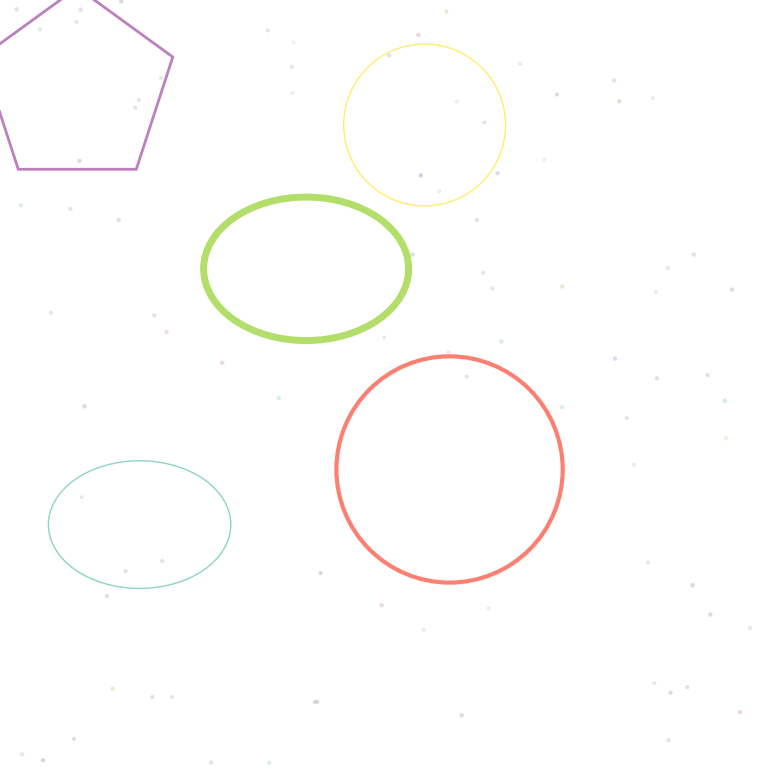[{"shape": "oval", "thickness": 0.5, "radius": 0.59, "center": [0.181, 0.319]}, {"shape": "circle", "thickness": 1.5, "radius": 0.73, "center": [0.584, 0.39]}, {"shape": "oval", "thickness": 2.5, "radius": 0.67, "center": [0.398, 0.651]}, {"shape": "pentagon", "thickness": 1, "radius": 0.65, "center": [0.1, 0.886]}, {"shape": "circle", "thickness": 0.5, "radius": 0.53, "center": [0.551, 0.838]}]